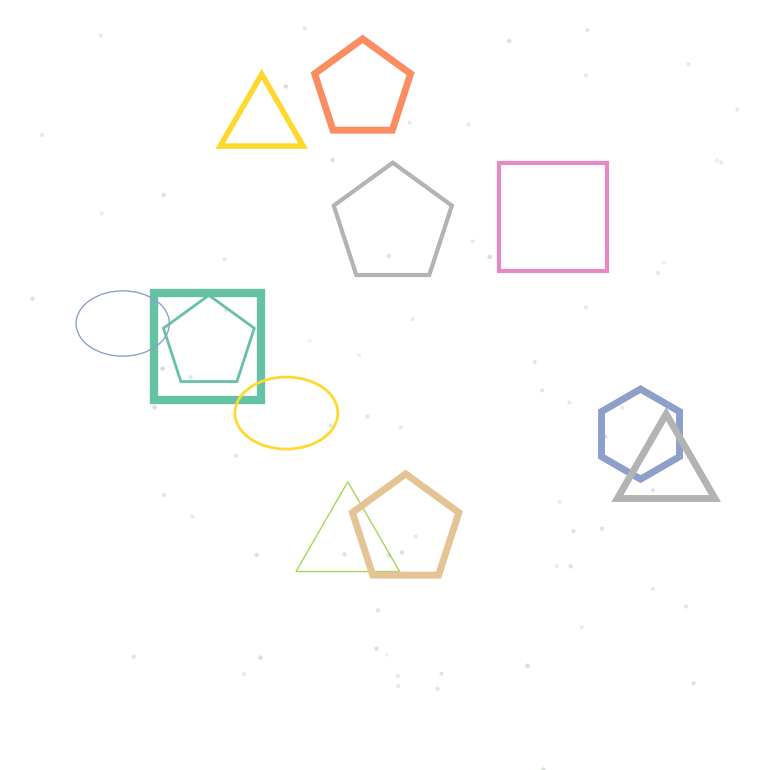[{"shape": "pentagon", "thickness": 1, "radius": 0.31, "center": [0.271, 0.555]}, {"shape": "square", "thickness": 3, "radius": 0.35, "center": [0.27, 0.55]}, {"shape": "pentagon", "thickness": 2.5, "radius": 0.33, "center": [0.471, 0.884]}, {"shape": "hexagon", "thickness": 2.5, "radius": 0.29, "center": [0.832, 0.436]}, {"shape": "oval", "thickness": 0.5, "radius": 0.3, "center": [0.159, 0.58]}, {"shape": "square", "thickness": 1.5, "radius": 0.35, "center": [0.718, 0.718]}, {"shape": "triangle", "thickness": 0.5, "radius": 0.39, "center": [0.452, 0.297]}, {"shape": "oval", "thickness": 1, "radius": 0.33, "center": [0.372, 0.464]}, {"shape": "triangle", "thickness": 2, "radius": 0.31, "center": [0.34, 0.841]}, {"shape": "pentagon", "thickness": 2.5, "radius": 0.36, "center": [0.527, 0.312]}, {"shape": "pentagon", "thickness": 1.5, "radius": 0.4, "center": [0.51, 0.708]}, {"shape": "triangle", "thickness": 2.5, "radius": 0.37, "center": [0.865, 0.389]}]